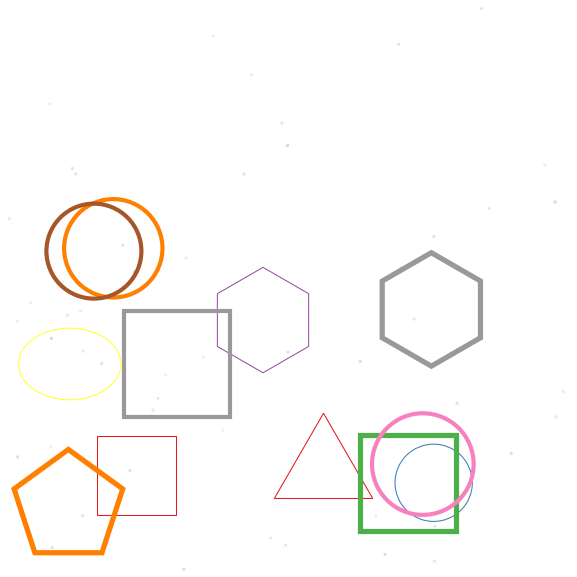[{"shape": "triangle", "thickness": 0.5, "radius": 0.49, "center": [0.56, 0.185]}, {"shape": "square", "thickness": 0.5, "radius": 0.34, "center": [0.237, 0.176]}, {"shape": "circle", "thickness": 0.5, "radius": 0.33, "center": [0.751, 0.163]}, {"shape": "square", "thickness": 2.5, "radius": 0.41, "center": [0.706, 0.163]}, {"shape": "hexagon", "thickness": 0.5, "radius": 0.46, "center": [0.455, 0.445]}, {"shape": "circle", "thickness": 2, "radius": 0.43, "center": [0.196, 0.569]}, {"shape": "pentagon", "thickness": 2.5, "radius": 0.49, "center": [0.118, 0.122]}, {"shape": "oval", "thickness": 0.5, "radius": 0.44, "center": [0.121, 0.369]}, {"shape": "circle", "thickness": 2, "radius": 0.41, "center": [0.163, 0.564]}, {"shape": "circle", "thickness": 2, "radius": 0.44, "center": [0.732, 0.196]}, {"shape": "square", "thickness": 2, "radius": 0.46, "center": [0.307, 0.369]}, {"shape": "hexagon", "thickness": 2.5, "radius": 0.49, "center": [0.747, 0.463]}]